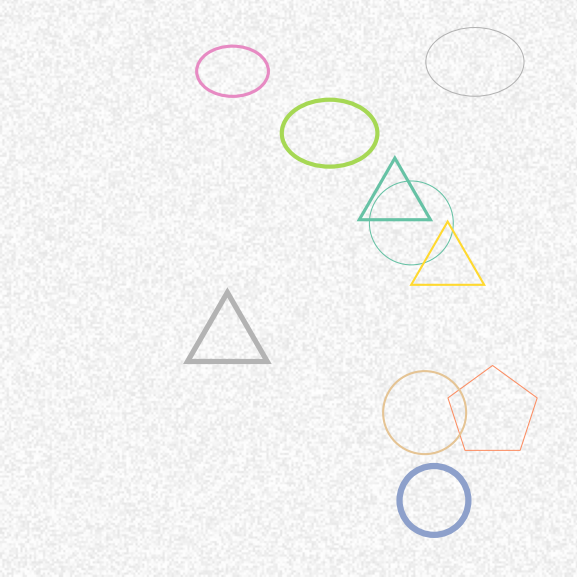[{"shape": "triangle", "thickness": 1.5, "radius": 0.36, "center": [0.684, 0.654]}, {"shape": "circle", "thickness": 0.5, "radius": 0.36, "center": [0.712, 0.613]}, {"shape": "pentagon", "thickness": 0.5, "radius": 0.41, "center": [0.853, 0.285]}, {"shape": "circle", "thickness": 3, "radius": 0.3, "center": [0.751, 0.133]}, {"shape": "oval", "thickness": 1.5, "radius": 0.31, "center": [0.403, 0.876]}, {"shape": "oval", "thickness": 2, "radius": 0.41, "center": [0.571, 0.769]}, {"shape": "triangle", "thickness": 1, "radius": 0.37, "center": [0.775, 0.542]}, {"shape": "circle", "thickness": 1, "radius": 0.36, "center": [0.735, 0.285]}, {"shape": "triangle", "thickness": 2.5, "radius": 0.4, "center": [0.394, 0.413]}, {"shape": "oval", "thickness": 0.5, "radius": 0.43, "center": [0.822, 0.892]}]